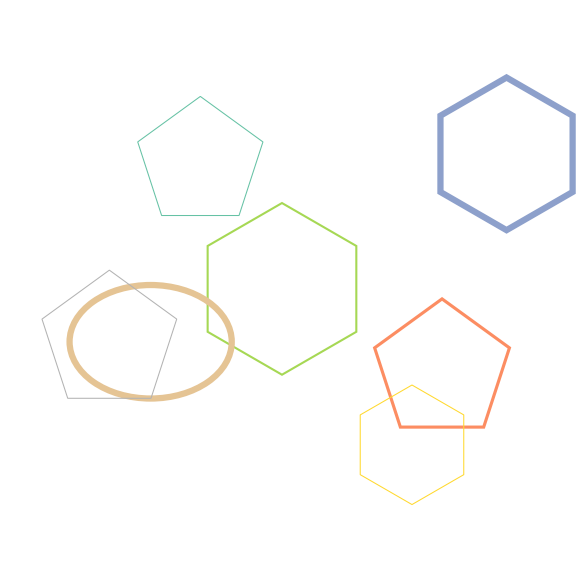[{"shape": "pentagon", "thickness": 0.5, "radius": 0.57, "center": [0.347, 0.718]}, {"shape": "pentagon", "thickness": 1.5, "radius": 0.61, "center": [0.765, 0.359]}, {"shape": "hexagon", "thickness": 3, "radius": 0.66, "center": [0.877, 0.733]}, {"shape": "hexagon", "thickness": 1, "radius": 0.74, "center": [0.488, 0.499]}, {"shape": "hexagon", "thickness": 0.5, "radius": 0.52, "center": [0.713, 0.229]}, {"shape": "oval", "thickness": 3, "radius": 0.7, "center": [0.261, 0.407]}, {"shape": "pentagon", "thickness": 0.5, "radius": 0.61, "center": [0.189, 0.409]}]